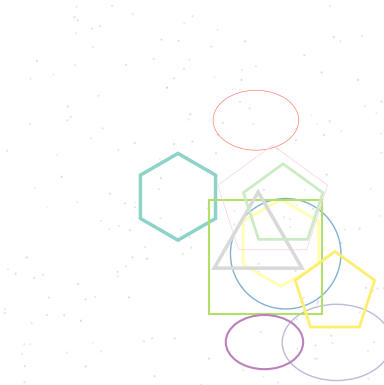[{"shape": "hexagon", "thickness": 2.5, "radius": 0.56, "center": [0.462, 0.489]}, {"shape": "hexagon", "thickness": 2, "radius": 0.56, "center": [0.73, 0.369]}, {"shape": "oval", "thickness": 1, "radius": 0.71, "center": [0.875, 0.111]}, {"shape": "oval", "thickness": 0.5, "radius": 0.56, "center": [0.665, 0.688]}, {"shape": "circle", "thickness": 1, "radius": 0.72, "center": [0.742, 0.341]}, {"shape": "square", "thickness": 1.5, "radius": 0.74, "center": [0.689, 0.332]}, {"shape": "pentagon", "thickness": 0.5, "radius": 0.75, "center": [0.708, 0.473]}, {"shape": "triangle", "thickness": 2.5, "radius": 0.66, "center": [0.67, 0.369]}, {"shape": "oval", "thickness": 1.5, "radius": 0.5, "center": [0.687, 0.111]}, {"shape": "pentagon", "thickness": 2, "radius": 0.54, "center": [0.735, 0.466]}, {"shape": "pentagon", "thickness": 2, "radius": 0.54, "center": [0.87, 0.238]}]